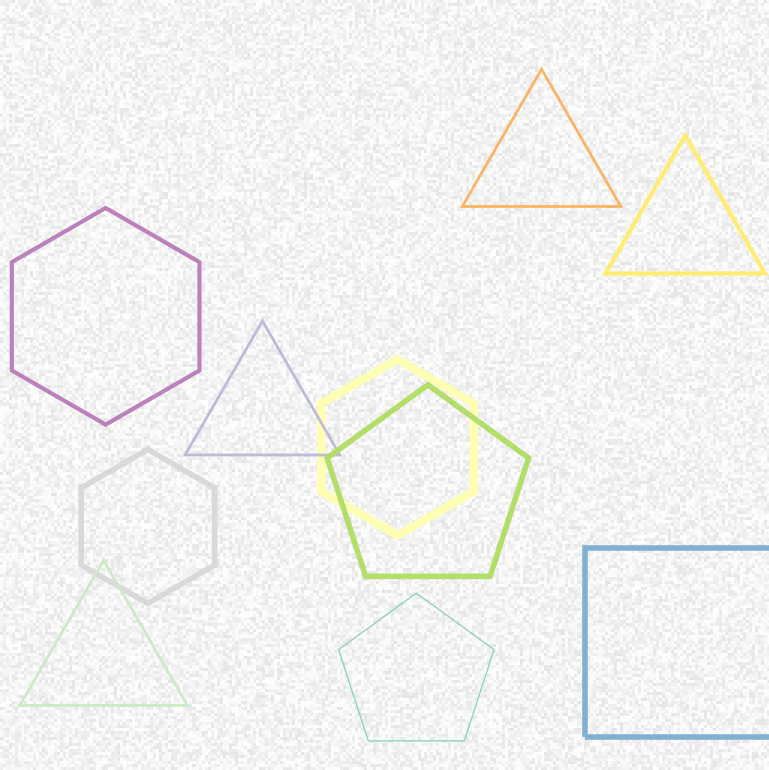[{"shape": "pentagon", "thickness": 0.5, "radius": 0.53, "center": [0.541, 0.124]}, {"shape": "hexagon", "thickness": 3, "radius": 0.57, "center": [0.516, 0.419]}, {"shape": "triangle", "thickness": 1, "radius": 0.58, "center": [0.341, 0.467]}, {"shape": "square", "thickness": 2, "radius": 0.61, "center": [0.882, 0.165]}, {"shape": "triangle", "thickness": 1, "radius": 0.59, "center": [0.703, 0.791]}, {"shape": "pentagon", "thickness": 2, "radius": 0.69, "center": [0.556, 0.363]}, {"shape": "hexagon", "thickness": 2, "radius": 0.5, "center": [0.192, 0.316]}, {"shape": "hexagon", "thickness": 1.5, "radius": 0.7, "center": [0.137, 0.589]}, {"shape": "triangle", "thickness": 1, "radius": 0.63, "center": [0.135, 0.147]}, {"shape": "triangle", "thickness": 1.5, "radius": 0.6, "center": [0.89, 0.705]}]